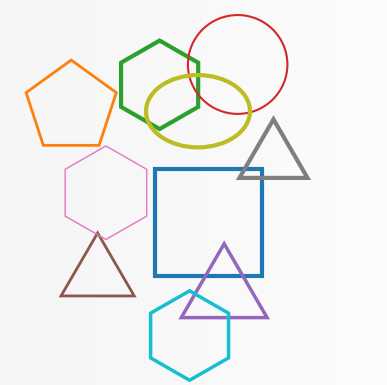[{"shape": "square", "thickness": 3, "radius": 0.69, "center": [0.539, 0.422]}, {"shape": "pentagon", "thickness": 2, "radius": 0.61, "center": [0.184, 0.722]}, {"shape": "hexagon", "thickness": 3, "radius": 0.57, "center": [0.412, 0.78]}, {"shape": "circle", "thickness": 1.5, "radius": 0.64, "center": [0.613, 0.833]}, {"shape": "triangle", "thickness": 2.5, "radius": 0.64, "center": [0.579, 0.239]}, {"shape": "triangle", "thickness": 2, "radius": 0.55, "center": [0.252, 0.286]}, {"shape": "hexagon", "thickness": 1, "radius": 0.61, "center": [0.273, 0.499]}, {"shape": "triangle", "thickness": 3, "radius": 0.51, "center": [0.706, 0.589]}, {"shape": "oval", "thickness": 3, "radius": 0.67, "center": [0.511, 0.711]}, {"shape": "hexagon", "thickness": 2.5, "radius": 0.58, "center": [0.489, 0.128]}]